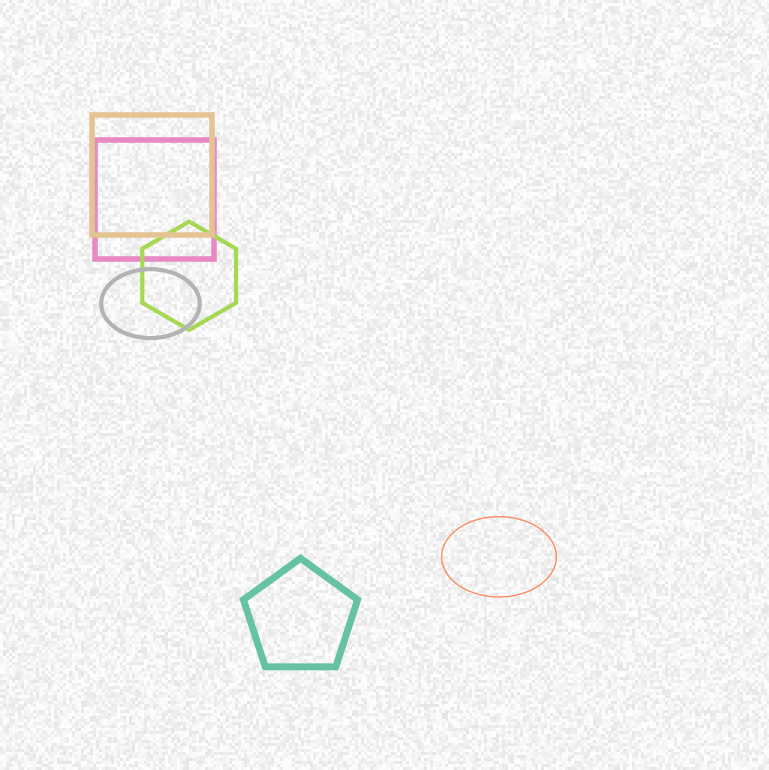[{"shape": "pentagon", "thickness": 2.5, "radius": 0.39, "center": [0.39, 0.197]}, {"shape": "oval", "thickness": 0.5, "radius": 0.37, "center": [0.648, 0.277]}, {"shape": "square", "thickness": 2, "radius": 0.39, "center": [0.201, 0.741]}, {"shape": "hexagon", "thickness": 1.5, "radius": 0.35, "center": [0.246, 0.642]}, {"shape": "square", "thickness": 2, "radius": 0.39, "center": [0.198, 0.772]}, {"shape": "oval", "thickness": 1.5, "radius": 0.32, "center": [0.195, 0.606]}]